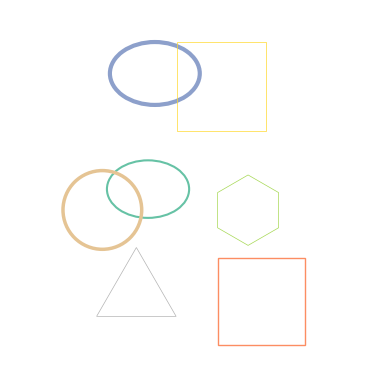[{"shape": "oval", "thickness": 1.5, "radius": 0.53, "center": [0.385, 0.509]}, {"shape": "square", "thickness": 1, "radius": 0.56, "center": [0.679, 0.217]}, {"shape": "oval", "thickness": 3, "radius": 0.58, "center": [0.402, 0.809]}, {"shape": "hexagon", "thickness": 0.5, "radius": 0.46, "center": [0.644, 0.454]}, {"shape": "square", "thickness": 0.5, "radius": 0.58, "center": [0.575, 0.776]}, {"shape": "circle", "thickness": 2.5, "radius": 0.51, "center": [0.266, 0.455]}, {"shape": "triangle", "thickness": 0.5, "radius": 0.6, "center": [0.354, 0.238]}]